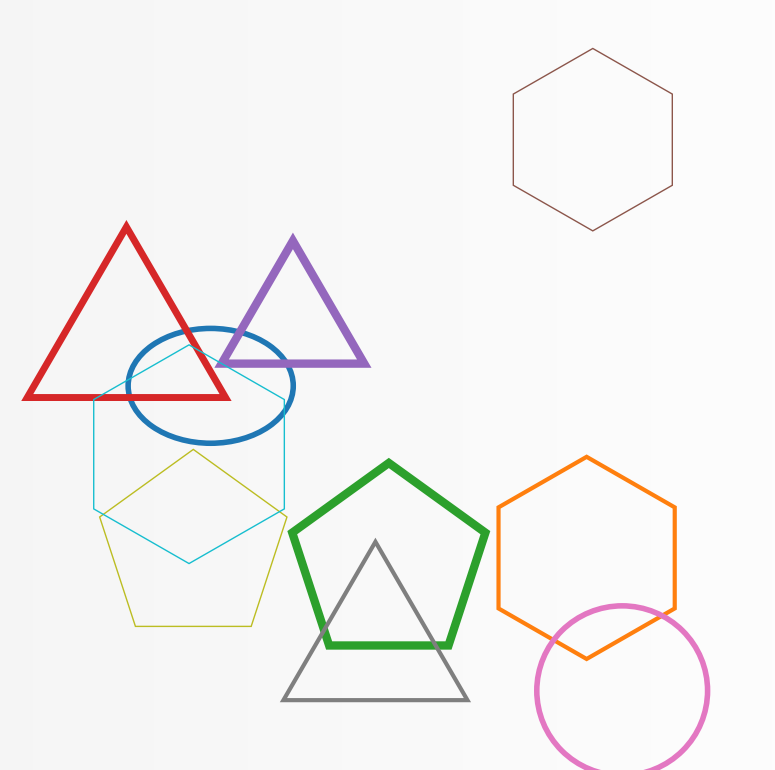[{"shape": "oval", "thickness": 2, "radius": 0.53, "center": [0.272, 0.499]}, {"shape": "hexagon", "thickness": 1.5, "radius": 0.66, "center": [0.757, 0.275]}, {"shape": "pentagon", "thickness": 3, "radius": 0.66, "center": [0.502, 0.268]}, {"shape": "triangle", "thickness": 2.5, "radius": 0.74, "center": [0.163, 0.558]}, {"shape": "triangle", "thickness": 3, "radius": 0.53, "center": [0.378, 0.581]}, {"shape": "hexagon", "thickness": 0.5, "radius": 0.59, "center": [0.765, 0.819]}, {"shape": "circle", "thickness": 2, "radius": 0.55, "center": [0.803, 0.103]}, {"shape": "triangle", "thickness": 1.5, "radius": 0.69, "center": [0.484, 0.159]}, {"shape": "pentagon", "thickness": 0.5, "radius": 0.64, "center": [0.249, 0.289]}, {"shape": "hexagon", "thickness": 0.5, "radius": 0.71, "center": [0.244, 0.41]}]